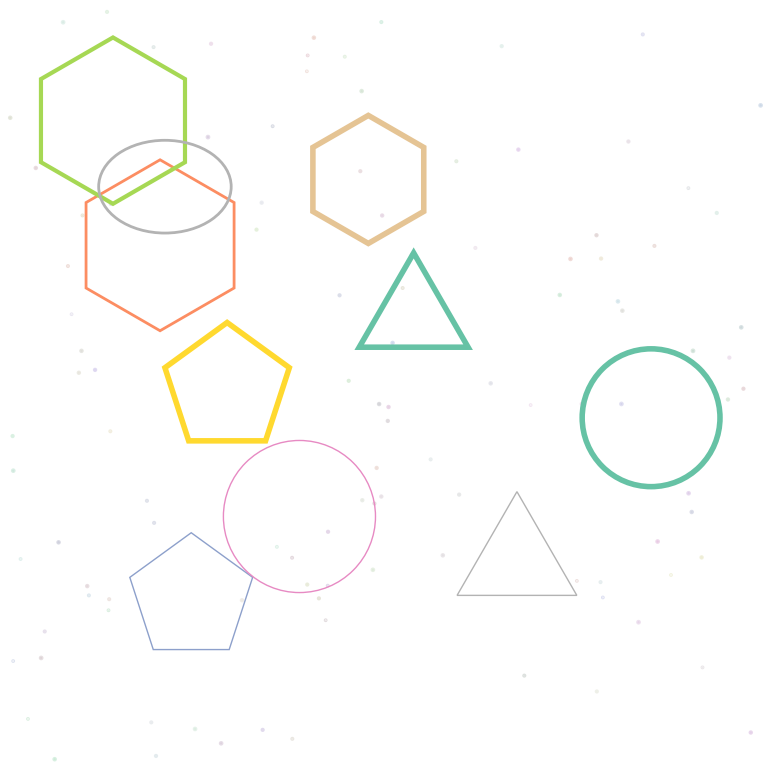[{"shape": "triangle", "thickness": 2, "radius": 0.41, "center": [0.537, 0.59]}, {"shape": "circle", "thickness": 2, "radius": 0.45, "center": [0.846, 0.457]}, {"shape": "hexagon", "thickness": 1, "radius": 0.55, "center": [0.208, 0.681]}, {"shape": "pentagon", "thickness": 0.5, "radius": 0.42, "center": [0.248, 0.224]}, {"shape": "circle", "thickness": 0.5, "radius": 0.49, "center": [0.389, 0.329]}, {"shape": "hexagon", "thickness": 1.5, "radius": 0.54, "center": [0.147, 0.843]}, {"shape": "pentagon", "thickness": 2, "radius": 0.42, "center": [0.295, 0.496]}, {"shape": "hexagon", "thickness": 2, "radius": 0.42, "center": [0.478, 0.767]}, {"shape": "oval", "thickness": 1, "radius": 0.43, "center": [0.214, 0.758]}, {"shape": "triangle", "thickness": 0.5, "radius": 0.45, "center": [0.671, 0.272]}]